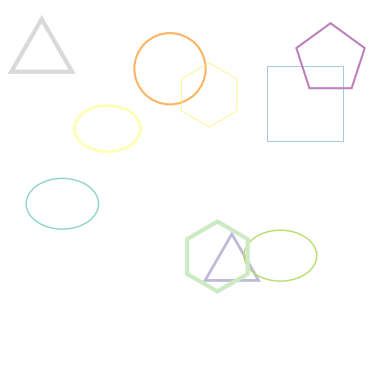[{"shape": "oval", "thickness": 1, "radius": 0.47, "center": [0.162, 0.471]}, {"shape": "oval", "thickness": 2, "radius": 0.43, "center": [0.279, 0.666]}, {"shape": "triangle", "thickness": 2, "radius": 0.4, "center": [0.602, 0.312]}, {"shape": "square", "thickness": 0.5, "radius": 0.49, "center": [0.792, 0.731]}, {"shape": "circle", "thickness": 1.5, "radius": 0.46, "center": [0.442, 0.821]}, {"shape": "oval", "thickness": 1, "radius": 0.47, "center": [0.728, 0.336]}, {"shape": "triangle", "thickness": 3, "radius": 0.46, "center": [0.108, 0.859]}, {"shape": "pentagon", "thickness": 1.5, "radius": 0.47, "center": [0.859, 0.846]}, {"shape": "hexagon", "thickness": 3, "radius": 0.45, "center": [0.565, 0.334]}, {"shape": "hexagon", "thickness": 0.5, "radius": 0.42, "center": [0.543, 0.754]}]